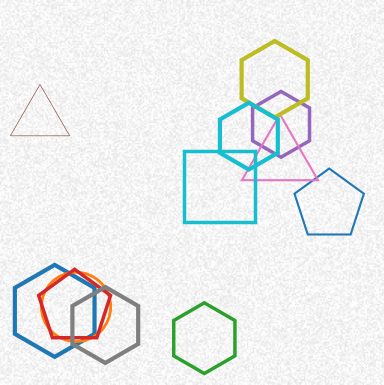[{"shape": "hexagon", "thickness": 3, "radius": 0.6, "center": [0.142, 0.193]}, {"shape": "pentagon", "thickness": 1.5, "radius": 0.47, "center": [0.855, 0.468]}, {"shape": "circle", "thickness": 2, "radius": 0.45, "center": [0.197, 0.203]}, {"shape": "hexagon", "thickness": 2.5, "radius": 0.46, "center": [0.531, 0.122]}, {"shape": "pentagon", "thickness": 2.5, "radius": 0.49, "center": [0.194, 0.202]}, {"shape": "hexagon", "thickness": 2.5, "radius": 0.43, "center": [0.73, 0.677]}, {"shape": "triangle", "thickness": 0.5, "radius": 0.44, "center": [0.104, 0.692]}, {"shape": "triangle", "thickness": 1.5, "radius": 0.57, "center": [0.727, 0.589]}, {"shape": "hexagon", "thickness": 3, "radius": 0.49, "center": [0.273, 0.156]}, {"shape": "hexagon", "thickness": 3, "radius": 0.5, "center": [0.714, 0.794]}, {"shape": "hexagon", "thickness": 3, "radius": 0.43, "center": [0.646, 0.646]}, {"shape": "square", "thickness": 2.5, "radius": 0.46, "center": [0.569, 0.516]}]